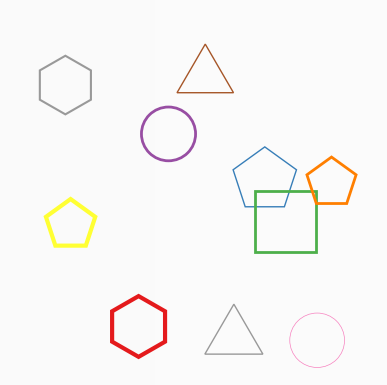[{"shape": "hexagon", "thickness": 3, "radius": 0.39, "center": [0.358, 0.152]}, {"shape": "pentagon", "thickness": 1, "radius": 0.43, "center": [0.683, 0.532]}, {"shape": "square", "thickness": 2, "radius": 0.4, "center": [0.737, 0.424]}, {"shape": "circle", "thickness": 2, "radius": 0.35, "center": [0.435, 0.652]}, {"shape": "pentagon", "thickness": 2, "radius": 0.33, "center": [0.856, 0.525]}, {"shape": "pentagon", "thickness": 3, "radius": 0.33, "center": [0.182, 0.416]}, {"shape": "triangle", "thickness": 1, "radius": 0.42, "center": [0.53, 0.801]}, {"shape": "circle", "thickness": 0.5, "radius": 0.35, "center": [0.819, 0.116]}, {"shape": "hexagon", "thickness": 1.5, "radius": 0.38, "center": [0.169, 0.779]}, {"shape": "triangle", "thickness": 1, "radius": 0.43, "center": [0.604, 0.123]}]